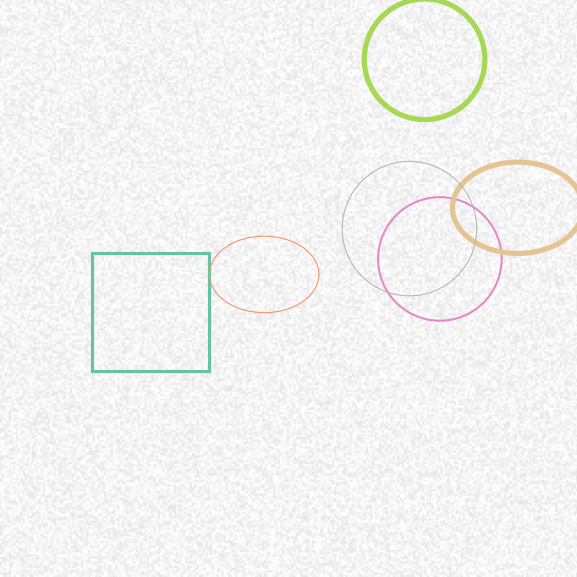[{"shape": "square", "thickness": 1.5, "radius": 0.51, "center": [0.261, 0.459]}, {"shape": "oval", "thickness": 0.5, "radius": 0.47, "center": [0.458, 0.524]}, {"shape": "circle", "thickness": 1, "radius": 0.53, "center": [0.762, 0.551]}, {"shape": "circle", "thickness": 2.5, "radius": 0.52, "center": [0.735, 0.896]}, {"shape": "oval", "thickness": 2.5, "radius": 0.57, "center": [0.897, 0.639]}, {"shape": "circle", "thickness": 0.5, "radius": 0.58, "center": [0.709, 0.603]}]